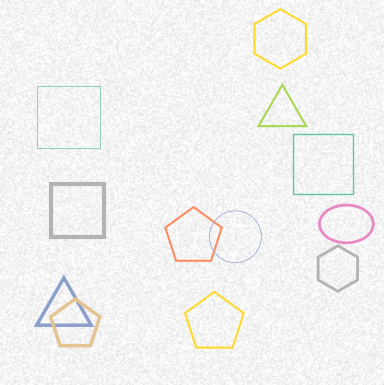[{"shape": "square", "thickness": 1, "radius": 0.39, "center": [0.839, 0.574]}, {"shape": "square", "thickness": 0.5, "radius": 0.4, "center": [0.178, 0.697]}, {"shape": "pentagon", "thickness": 1.5, "radius": 0.39, "center": [0.503, 0.385]}, {"shape": "triangle", "thickness": 2.5, "radius": 0.41, "center": [0.166, 0.196]}, {"shape": "circle", "thickness": 0.5, "radius": 0.34, "center": [0.611, 0.385]}, {"shape": "oval", "thickness": 2, "radius": 0.35, "center": [0.9, 0.418]}, {"shape": "triangle", "thickness": 1.5, "radius": 0.36, "center": [0.733, 0.708]}, {"shape": "hexagon", "thickness": 1.5, "radius": 0.39, "center": [0.728, 0.899]}, {"shape": "pentagon", "thickness": 1.5, "radius": 0.4, "center": [0.557, 0.162]}, {"shape": "pentagon", "thickness": 2.5, "radius": 0.34, "center": [0.195, 0.156]}, {"shape": "square", "thickness": 3, "radius": 0.34, "center": [0.2, 0.453]}, {"shape": "hexagon", "thickness": 2, "radius": 0.3, "center": [0.878, 0.303]}]